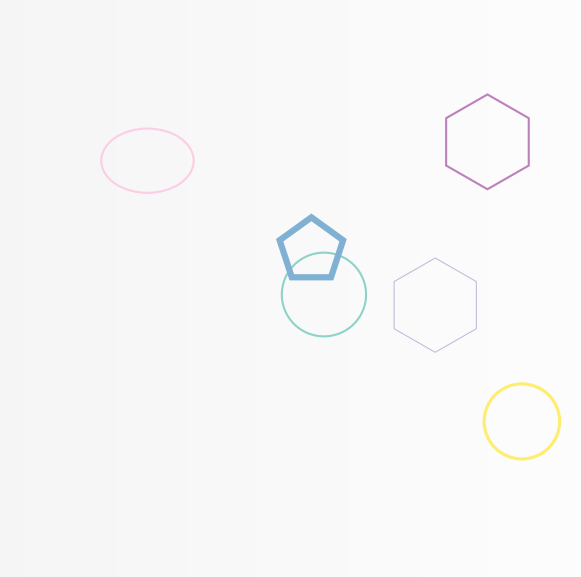[{"shape": "circle", "thickness": 1, "radius": 0.36, "center": [0.557, 0.489]}, {"shape": "hexagon", "thickness": 0.5, "radius": 0.41, "center": [0.749, 0.471]}, {"shape": "pentagon", "thickness": 3, "radius": 0.29, "center": [0.536, 0.565]}, {"shape": "oval", "thickness": 1, "radius": 0.4, "center": [0.254, 0.721]}, {"shape": "hexagon", "thickness": 1, "radius": 0.41, "center": [0.839, 0.754]}, {"shape": "circle", "thickness": 1.5, "radius": 0.33, "center": [0.898, 0.269]}]